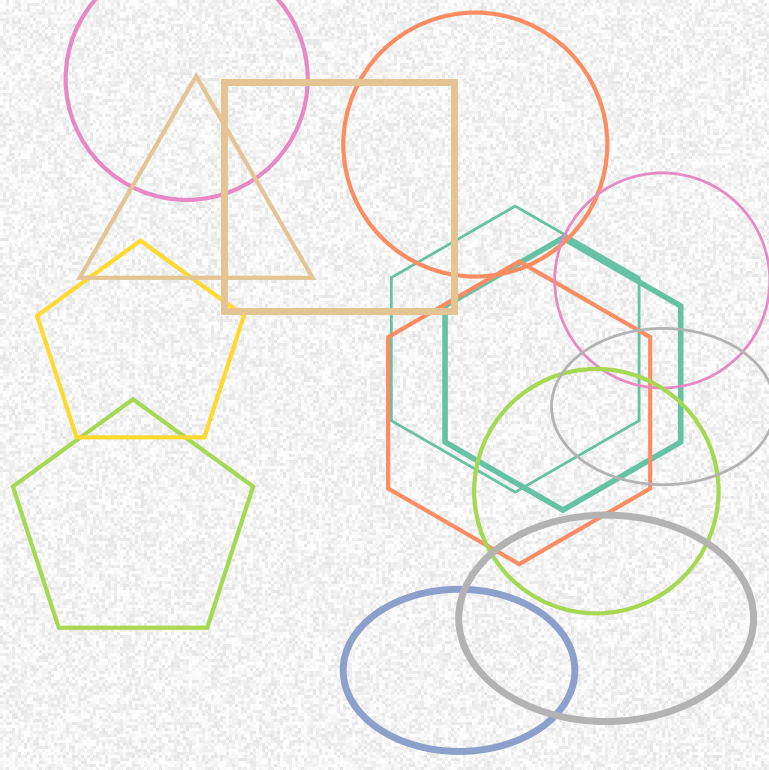[{"shape": "hexagon", "thickness": 1, "radius": 0.93, "center": [0.669, 0.547]}, {"shape": "hexagon", "thickness": 2, "radius": 0.88, "center": [0.731, 0.514]}, {"shape": "hexagon", "thickness": 1.5, "radius": 0.98, "center": [0.674, 0.464]}, {"shape": "circle", "thickness": 1.5, "radius": 0.86, "center": [0.617, 0.812]}, {"shape": "oval", "thickness": 2.5, "radius": 0.75, "center": [0.596, 0.129]}, {"shape": "circle", "thickness": 1, "radius": 0.7, "center": [0.86, 0.636]}, {"shape": "circle", "thickness": 1.5, "radius": 0.79, "center": [0.242, 0.898]}, {"shape": "circle", "thickness": 1.5, "radius": 0.79, "center": [0.774, 0.362]}, {"shape": "pentagon", "thickness": 1.5, "radius": 0.82, "center": [0.173, 0.317]}, {"shape": "pentagon", "thickness": 1.5, "radius": 0.71, "center": [0.182, 0.546]}, {"shape": "square", "thickness": 2.5, "radius": 0.75, "center": [0.441, 0.745]}, {"shape": "triangle", "thickness": 1.5, "radius": 0.87, "center": [0.255, 0.727]}, {"shape": "oval", "thickness": 2.5, "radius": 0.96, "center": [0.787, 0.197]}, {"shape": "oval", "thickness": 1, "radius": 0.72, "center": [0.861, 0.472]}]